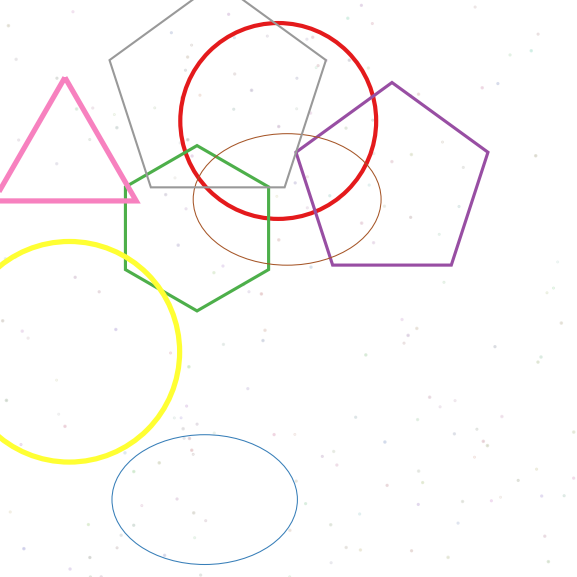[{"shape": "circle", "thickness": 2, "radius": 0.85, "center": [0.482, 0.79]}, {"shape": "oval", "thickness": 0.5, "radius": 0.8, "center": [0.354, 0.134]}, {"shape": "hexagon", "thickness": 1.5, "radius": 0.72, "center": [0.341, 0.604]}, {"shape": "pentagon", "thickness": 1.5, "radius": 0.87, "center": [0.679, 0.681]}, {"shape": "circle", "thickness": 2.5, "radius": 0.95, "center": [0.12, 0.39]}, {"shape": "oval", "thickness": 0.5, "radius": 0.81, "center": [0.497, 0.654]}, {"shape": "triangle", "thickness": 2.5, "radius": 0.71, "center": [0.112, 0.722]}, {"shape": "pentagon", "thickness": 1, "radius": 0.99, "center": [0.377, 0.834]}]